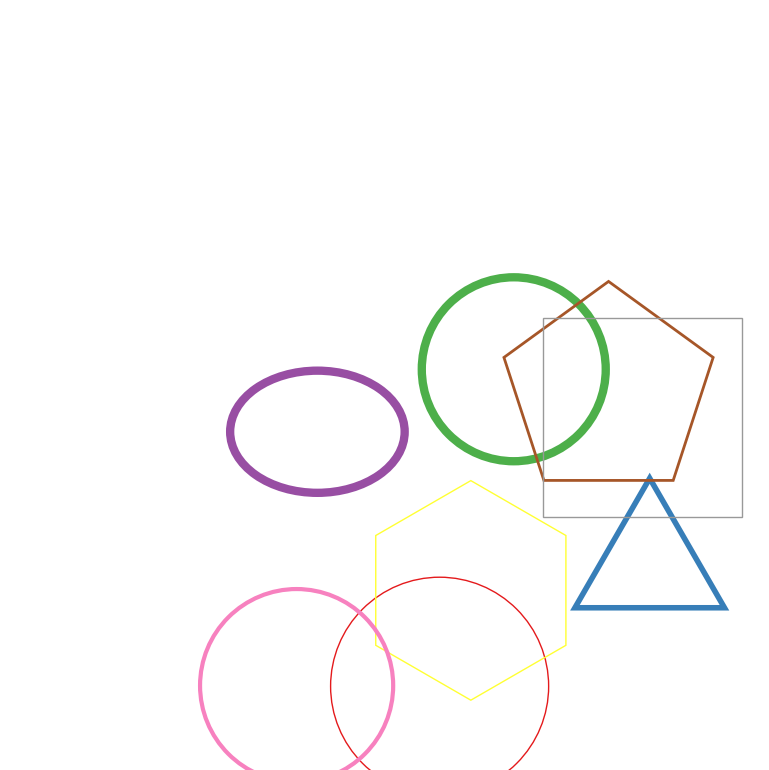[{"shape": "circle", "thickness": 0.5, "radius": 0.71, "center": [0.571, 0.109]}, {"shape": "triangle", "thickness": 2, "radius": 0.56, "center": [0.844, 0.267]}, {"shape": "circle", "thickness": 3, "radius": 0.6, "center": [0.667, 0.52]}, {"shape": "oval", "thickness": 3, "radius": 0.57, "center": [0.412, 0.439]}, {"shape": "hexagon", "thickness": 0.5, "radius": 0.71, "center": [0.611, 0.233]}, {"shape": "pentagon", "thickness": 1, "radius": 0.71, "center": [0.79, 0.492]}, {"shape": "circle", "thickness": 1.5, "radius": 0.63, "center": [0.385, 0.11]}, {"shape": "square", "thickness": 0.5, "radius": 0.65, "center": [0.834, 0.457]}]